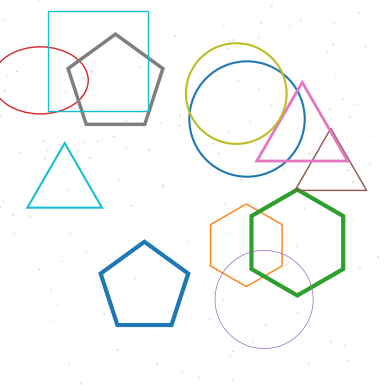[{"shape": "pentagon", "thickness": 3, "radius": 0.6, "center": [0.375, 0.252]}, {"shape": "circle", "thickness": 1.5, "radius": 0.75, "center": [0.642, 0.691]}, {"shape": "hexagon", "thickness": 1, "radius": 0.54, "center": [0.64, 0.363]}, {"shape": "hexagon", "thickness": 3, "radius": 0.69, "center": [0.772, 0.37]}, {"shape": "oval", "thickness": 1, "radius": 0.62, "center": [0.105, 0.791]}, {"shape": "circle", "thickness": 0.5, "radius": 0.64, "center": [0.686, 0.222]}, {"shape": "triangle", "thickness": 1, "radius": 0.54, "center": [0.859, 0.559]}, {"shape": "triangle", "thickness": 2, "radius": 0.68, "center": [0.785, 0.65]}, {"shape": "pentagon", "thickness": 2.5, "radius": 0.65, "center": [0.3, 0.782]}, {"shape": "circle", "thickness": 1.5, "radius": 0.65, "center": [0.614, 0.757]}, {"shape": "square", "thickness": 1, "radius": 0.65, "center": [0.255, 0.841]}, {"shape": "triangle", "thickness": 1.5, "radius": 0.56, "center": [0.168, 0.517]}]